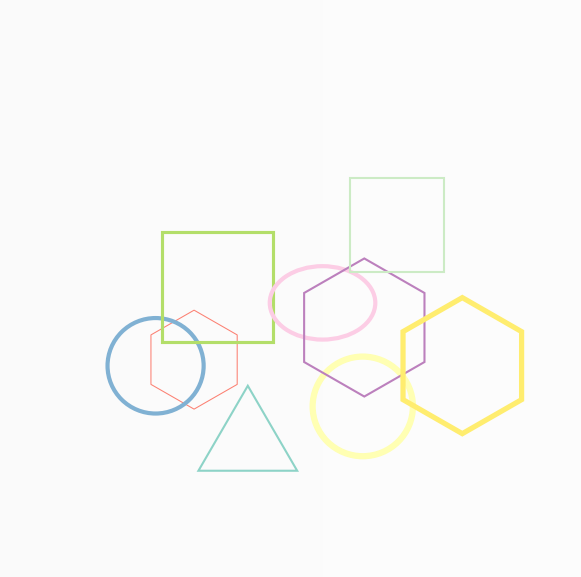[{"shape": "triangle", "thickness": 1, "radius": 0.49, "center": [0.426, 0.233]}, {"shape": "circle", "thickness": 3, "radius": 0.43, "center": [0.624, 0.295]}, {"shape": "hexagon", "thickness": 0.5, "radius": 0.43, "center": [0.334, 0.376]}, {"shape": "circle", "thickness": 2, "radius": 0.41, "center": [0.268, 0.366]}, {"shape": "square", "thickness": 1.5, "radius": 0.48, "center": [0.374, 0.503]}, {"shape": "oval", "thickness": 2, "radius": 0.45, "center": [0.555, 0.475]}, {"shape": "hexagon", "thickness": 1, "radius": 0.6, "center": [0.627, 0.432]}, {"shape": "square", "thickness": 1, "radius": 0.4, "center": [0.682, 0.61]}, {"shape": "hexagon", "thickness": 2.5, "radius": 0.59, "center": [0.795, 0.366]}]